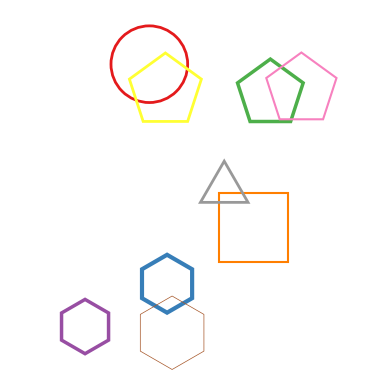[{"shape": "circle", "thickness": 2, "radius": 0.5, "center": [0.388, 0.833]}, {"shape": "hexagon", "thickness": 3, "radius": 0.38, "center": [0.434, 0.263]}, {"shape": "pentagon", "thickness": 2.5, "radius": 0.45, "center": [0.702, 0.757]}, {"shape": "hexagon", "thickness": 2.5, "radius": 0.35, "center": [0.221, 0.152]}, {"shape": "square", "thickness": 1.5, "radius": 0.45, "center": [0.658, 0.409]}, {"shape": "pentagon", "thickness": 2, "radius": 0.49, "center": [0.43, 0.764]}, {"shape": "hexagon", "thickness": 0.5, "radius": 0.48, "center": [0.447, 0.136]}, {"shape": "pentagon", "thickness": 1.5, "radius": 0.48, "center": [0.783, 0.768]}, {"shape": "triangle", "thickness": 2, "radius": 0.36, "center": [0.582, 0.51]}]